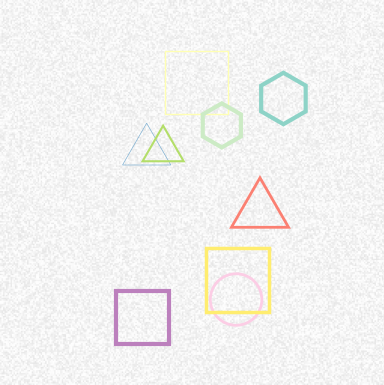[{"shape": "hexagon", "thickness": 3, "radius": 0.33, "center": [0.736, 0.744]}, {"shape": "square", "thickness": 1, "radius": 0.41, "center": [0.511, 0.787]}, {"shape": "triangle", "thickness": 2, "radius": 0.43, "center": [0.675, 0.452]}, {"shape": "triangle", "thickness": 0.5, "radius": 0.36, "center": [0.381, 0.608]}, {"shape": "triangle", "thickness": 1.5, "radius": 0.31, "center": [0.424, 0.612]}, {"shape": "circle", "thickness": 2, "radius": 0.33, "center": [0.613, 0.222]}, {"shape": "square", "thickness": 3, "radius": 0.34, "center": [0.369, 0.175]}, {"shape": "hexagon", "thickness": 3, "radius": 0.29, "center": [0.576, 0.674]}, {"shape": "square", "thickness": 2.5, "radius": 0.41, "center": [0.617, 0.272]}]